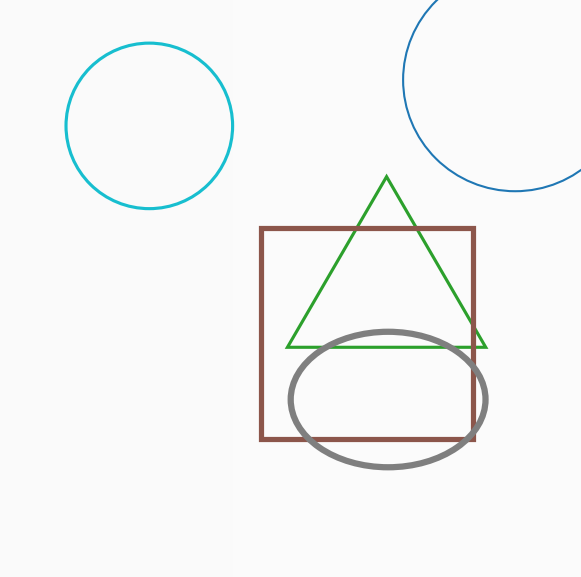[{"shape": "circle", "thickness": 1, "radius": 0.96, "center": [0.886, 0.861]}, {"shape": "triangle", "thickness": 1.5, "radius": 0.98, "center": [0.665, 0.496]}, {"shape": "square", "thickness": 2.5, "radius": 0.91, "center": [0.631, 0.422]}, {"shape": "oval", "thickness": 3, "radius": 0.84, "center": [0.668, 0.307]}, {"shape": "circle", "thickness": 1.5, "radius": 0.72, "center": [0.257, 0.781]}]